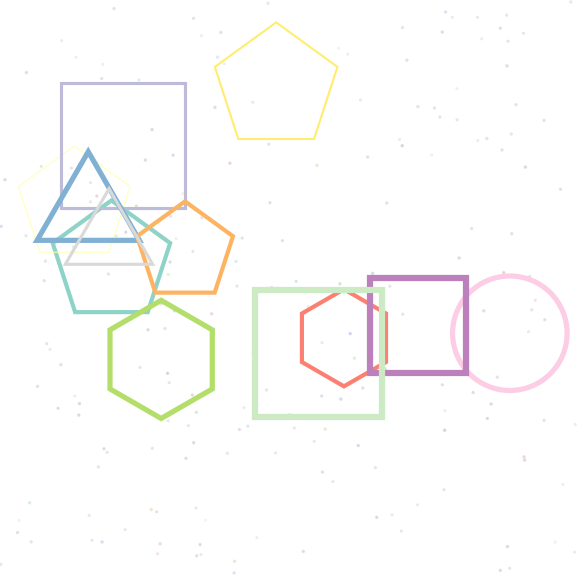[{"shape": "pentagon", "thickness": 2, "radius": 0.53, "center": [0.193, 0.545]}, {"shape": "pentagon", "thickness": 0.5, "radius": 0.51, "center": [0.129, 0.645]}, {"shape": "square", "thickness": 1.5, "radius": 0.54, "center": [0.213, 0.747]}, {"shape": "hexagon", "thickness": 2, "radius": 0.42, "center": [0.596, 0.414]}, {"shape": "triangle", "thickness": 2.5, "radius": 0.51, "center": [0.153, 0.634]}, {"shape": "pentagon", "thickness": 2, "radius": 0.44, "center": [0.32, 0.563]}, {"shape": "hexagon", "thickness": 2.5, "radius": 0.51, "center": [0.279, 0.377]}, {"shape": "circle", "thickness": 2.5, "radius": 0.5, "center": [0.883, 0.422]}, {"shape": "triangle", "thickness": 1.5, "radius": 0.44, "center": [0.189, 0.585]}, {"shape": "square", "thickness": 3, "radius": 0.41, "center": [0.724, 0.436]}, {"shape": "square", "thickness": 3, "radius": 0.55, "center": [0.551, 0.387]}, {"shape": "pentagon", "thickness": 1, "radius": 0.56, "center": [0.478, 0.849]}]